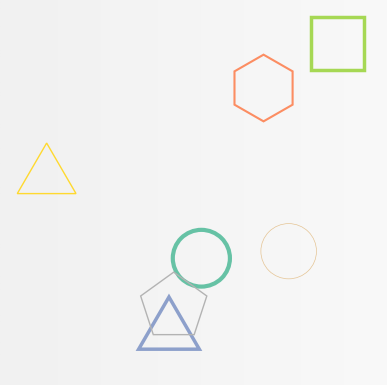[{"shape": "circle", "thickness": 3, "radius": 0.37, "center": [0.52, 0.329]}, {"shape": "hexagon", "thickness": 1.5, "radius": 0.43, "center": [0.68, 0.771]}, {"shape": "triangle", "thickness": 2.5, "radius": 0.45, "center": [0.436, 0.138]}, {"shape": "square", "thickness": 2.5, "radius": 0.34, "center": [0.872, 0.888]}, {"shape": "triangle", "thickness": 1, "radius": 0.44, "center": [0.12, 0.541]}, {"shape": "circle", "thickness": 0.5, "radius": 0.36, "center": [0.745, 0.347]}, {"shape": "pentagon", "thickness": 1, "radius": 0.45, "center": [0.448, 0.203]}]